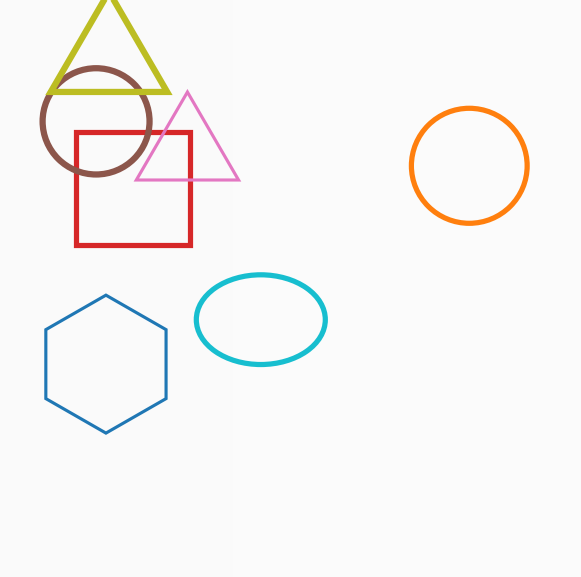[{"shape": "hexagon", "thickness": 1.5, "radius": 0.6, "center": [0.182, 0.369]}, {"shape": "circle", "thickness": 2.5, "radius": 0.5, "center": [0.807, 0.712]}, {"shape": "square", "thickness": 2.5, "radius": 0.49, "center": [0.228, 0.673]}, {"shape": "circle", "thickness": 3, "radius": 0.46, "center": [0.165, 0.789]}, {"shape": "triangle", "thickness": 1.5, "radius": 0.51, "center": [0.322, 0.738]}, {"shape": "triangle", "thickness": 3, "radius": 0.58, "center": [0.187, 0.898]}, {"shape": "oval", "thickness": 2.5, "radius": 0.55, "center": [0.449, 0.446]}]